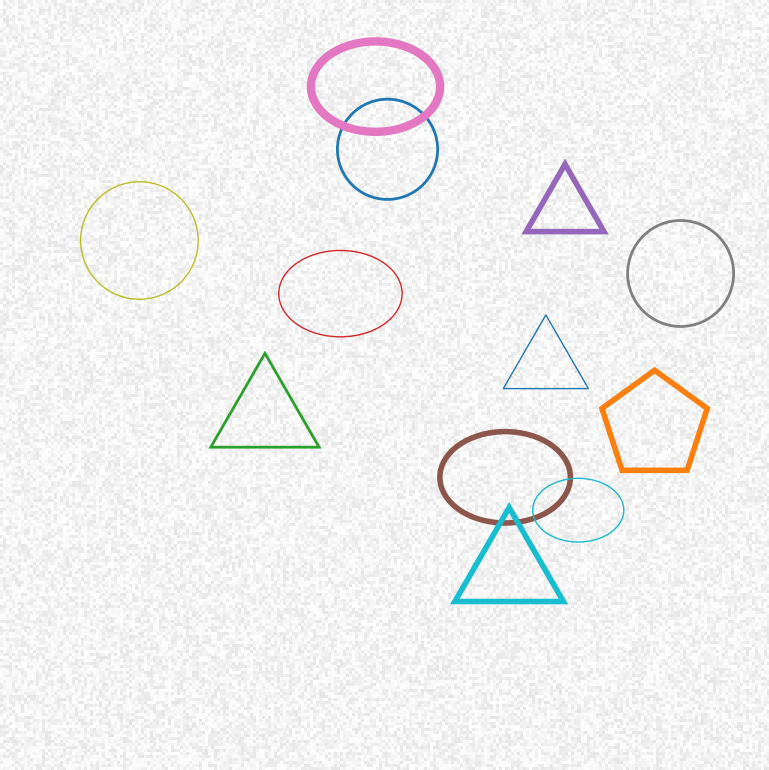[{"shape": "triangle", "thickness": 0.5, "radius": 0.32, "center": [0.709, 0.527]}, {"shape": "circle", "thickness": 1, "radius": 0.33, "center": [0.503, 0.806]}, {"shape": "pentagon", "thickness": 2, "radius": 0.36, "center": [0.85, 0.447]}, {"shape": "triangle", "thickness": 1, "radius": 0.41, "center": [0.344, 0.46]}, {"shape": "oval", "thickness": 0.5, "radius": 0.4, "center": [0.442, 0.619]}, {"shape": "triangle", "thickness": 2, "radius": 0.29, "center": [0.734, 0.728]}, {"shape": "oval", "thickness": 2, "radius": 0.42, "center": [0.656, 0.38]}, {"shape": "oval", "thickness": 3, "radius": 0.42, "center": [0.488, 0.887]}, {"shape": "circle", "thickness": 1, "radius": 0.34, "center": [0.884, 0.645]}, {"shape": "circle", "thickness": 0.5, "radius": 0.38, "center": [0.181, 0.688]}, {"shape": "oval", "thickness": 0.5, "radius": 0.3, "center": [0.751, 0.337]}, {"shape": "triangle", "thickness": 2, "radius": 0.41, "center": [0.661, 0.26]}]